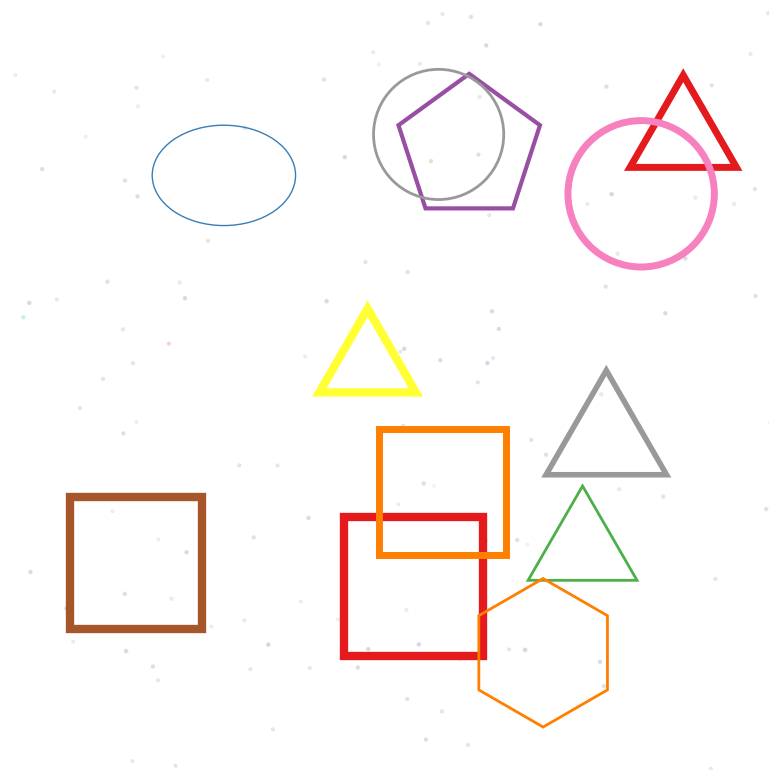[{"shape": "triangle", "thickness": 2.5, "radius": 0.4, "center": [0.887, 0.823]}, {"shape": "square", "thickness": 3, "radius": 0.45, "center": [0.537, 0.239]}, {"shape": "oval", "thickness": 0.5, "radius": 0.47, "center": [0.291, 0.772]}, {"shape": "triangle", "thickness": 1, "radius": 0.41, "center": [0.757, 0.287]}, {"shape": "pentagon", "thickness": 1.5, "radius": 0.48, "center": [0.609, 0.808]}, {"shape": "square", "thickness": 2.5, "radius": 0.41, "center": [0.574, 0.361]}, {"shape": "hexagon", "thickness": 1, "radius": 0.48, "center": [0.705, 0.152]}, {"shape": "triangle", "thickness": 3, "radius": 0.36, "center": [0.477, 0.527]}, {"shape": "square", "thickness": 3, "radius": 0.43, "center": [0.176, 0.269]}, {"shape": "circle", "thickness": 2.5, "radius": 0.48, "center": [0.833, 0.748]}, {"shape": "triangle", "thickness": 2, "radius": 0.45, "center": [0.787, 0.429]}, {"shape": "circle", "thickness": 1, "radius": 0.42, "center": [0.57, 0.825]}]